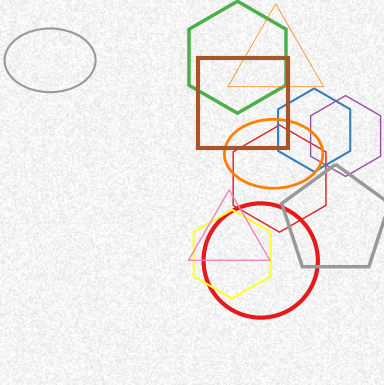[{"shape": "circle", "thickness": 3, "radius": 0.74, "center": [0.677, 0.323]}, {"shape": "hexagon", "thickness": 1, "radius": 0.7, "center": [0.726, 0.536]}, {"shape": "hexagon", "thickness": 1.5, "radius": 0.54, "center": [0.816, 0.662]}, {"shape": "hexagon", "thickness": 2.5, "radius": 0.73, "center": [0.617, 0.851]}, {"shape": "hexagon", "thickness": 1, "radius": 0.52, "center": [0.898, 0.647]}, {"shape": "oval", "thickness": 2, "radius": 0.64, "center": [0.711, 0.601]}, {"shape": "triangle", "thickness": 0.5, "radius": 0.72, "center": [0.716, 0.846]}, {"shape": "hexagon", "thickness": 1.5, "radius": 0.58, "center": [0.603, 0.34]}, {"shape": "square", "thickness": 3, "radius": 0.58, "center": [0.631, 0.733]}, {"shape": "triangle", "thickness": 1, "radius": 0.61, "center": [0.595, 0.385]}, {"shape": "oval", "thickness": 1.5, "radius": 0.59, "center": [0.13, 0.843]}, {"shape": "pentagon", "thickness": 2.5, "radius": 0.74, "center": [0.872, 0.426]}]